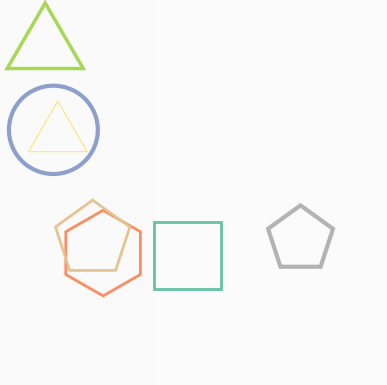[{"shape": "square", "thickness": 2, "radius": 0.43, "center": [0.484, 0.336]}, {"shape": "hexagon", "thickness": 2, "radius": 0.56, "center": [0.266, 0.343]}, {"shape": "circle", "thickness": 3, "radius": 0.57, "center": [0.138, 0.663]}, {"shape": "triangle", "thickness": 2.5, "radius": 0.57, "center": [0.117, 0.879]}, {"shape": "triangle", "thickness": 0.5, "radius": 0.44, "center": [0.149, 0.65]}, {"shape": "pentagon", "thickness": 2, "radius": 0.5, "center": [0.239, 0.379]}, {"shape": "pentagon", "thickness": 3, "radius": 0.44, "center": [0.776, 0.378]}]